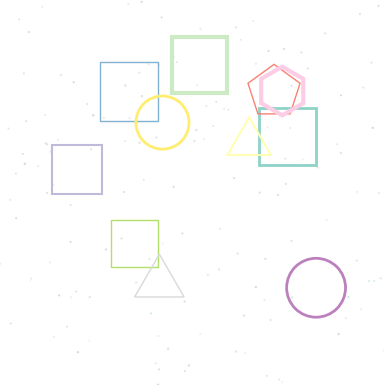[{"shape": "square", "thickness": 2, "radius": 0.37, "center": [0.747, 0.646]}, {"shape": "triangle", "thickness": 1.5, "radius": 0.33, "center": [0.647, 0.63]}, {"shape": "square", "thickness": 1.5, "radius": 0.32, "center": [0.2, 0.56]}, {"shape": "pentagon", "thickness": 1, "radius": 0.36, "center": [0.712, 0.762]}, {"shape": "square", "thickness": 1, "radius": 0.38, "center": [0.335, 0.762]}, {"shape": "square", "thickness": 1, "radius": 0.31, "center": [0.35, 0.368]}, {"shape": "hexagon", "thickness": 3, "radius": 0.32, "center": [0.733, 0.764]}, {"shape": "triangle", "thickness": 1, "radius": 0.37, "center": [0.414, 0.266]}, {"shape": "circle", "thickness": 2, "radius": 0.38, "center": [0.821, 0.253]}, {"shape": "square", "thickness": 3, "radius": 0.36, "center": [0.519, 0.831]}, {"shape": "circle", "thickness": 2, "radius": 0.34, "center": [0.422, 0.682]}]